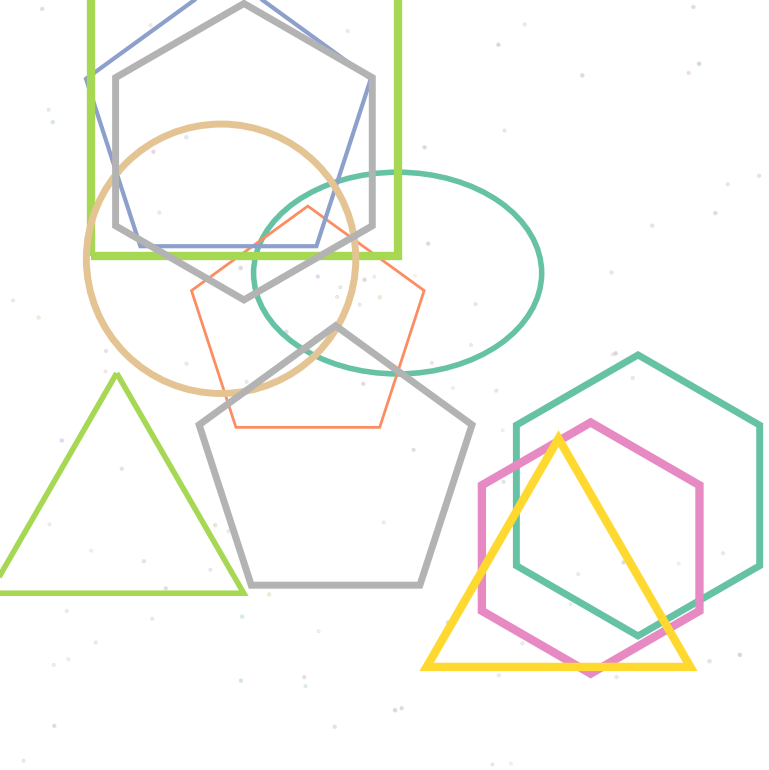[{"shape": "oval", "thickness": 2, "radius": 0.94, "center": [0.516, 0.645]}, {"shape": "hexagon", "thickness": 2.5, "radius": 0.91, "center": [0.829, 0.357]}, {"shape": "pentagon", "thickness": 1, "radius": 0.79, "center": [0.4, 0.574]}, {"shape": "pentagon", "thickness": 1.5, "radius": 0.97, "center": [0.297, 0.838]}, {"shape": "hexagon", "thickness": 3, "radius": 0.82, "center": [0.767, 0.288]}, {"shape": "triangle", "thickness": 2, "radius": 0.95, "center": [0.152, 0.325]}, {"shape": "square", "thickness": 3, "radius": 1.0, "center": [0.318, 0.867]}, {"shape": "triangle", "thickness": 3, "radius": 0.99, "center": [0.725, 0.233]}, {"shape": "circle", "thickness": 2.5, "radius": 0.87, "center": [0.287, 0.664]}, {"shape": "hexagon", "thickness": 2.5, "radius": 0.96, "center": [0.317, 0.803]}, {"shape": "pentagon", "thickness": 2.5, "radius": 0.93, "center": [0.436, 0.391]}]